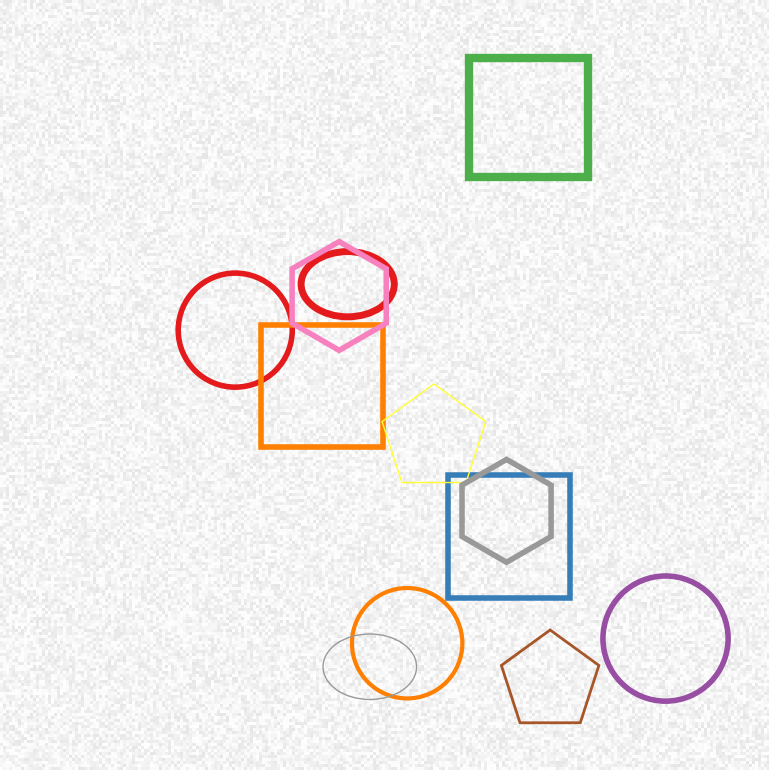[{"shape": "oval", "thickness": 2.5, "radius": 0.3, "center": [0.452, 0.631]}, {"shape": "circle", "thickness": 2, "radius": 0.37, "center": [0.306, 0.571]}, {"shape": "square", "thickness": 2, "radius": 0.4, "center": [0.661, 0.303]}, {"shape": "square", "thickness": 3, "radius": 0.39, "center": [0.686, 0.848]}, {"shape": "circle", "thickness": 2, "radius": 0.41, "center": [0.864, 0.171]}, {"shape": "circle", "thickness": 1.5, "radius": 0.36, "center": [0.529, 0.165]}, {"shape": "square", "thickness": 2, "radius": 0.4, "center": [0.418, 0.499]}, {"shape": "pentagon", "thickness": 0.5, "radius": 0.35, "center": [0.564, 0.431]}, {"shape": "pentagon", "thickness": 1, "radius": 0.33, "center": [0.714, 0.115]}, {"shape": "hexagon", "thickness": 2, "radius": 0.35, "center": [0.44, 0.616]}, {"shape": "hexagon", "thickness": 2, "radius": 0.33, "center": [0.658, 0.337]}, {"shape": "oval", "thickness": 0.5, "radius": 0.3, "center": [0.48, 0.134]}]